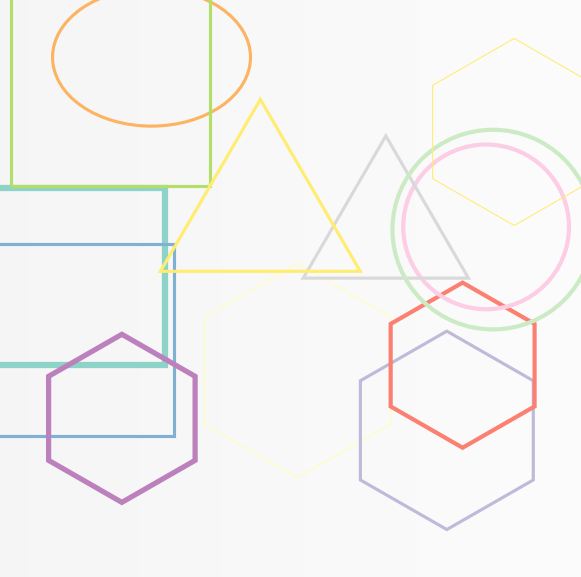[{"shape": "square", "thickness": 3, "radius": 0.77, "center": [0.131, 0.521]}, {"shape": "hexagon", "thickness": 0.5, "radius": 0.93, "center": [0.512, 0.357]}, {"shape": "hexagon", "thickness": 1.5, "radius": 0.86, "center": [0.769, 0.254]}, {"shape": "hexagon", "thickness": 2, "radius": 0.71, "center": [0.796, 0.367]}, {"shape": "square", "thickness": 1.5, "radius": 0.83, "center": [0.133, 0.41]}, {"shape": "oval", "thickness": 1.5, "radius": 0.85, "center": [0.261, 0.9]}, {"shape": "square", "thickness": 1.5, "radius": 0.86, "center": [0.19, 0.847]}, {"shape": "circle", "thickness": 2, "radius": 0.71, "center": [0.836, 0.606]}, {"shape": "triangle", "thickness": 1.5, "radius": 0.82, "center": [0.664, 0.6]}, {"shape": "hexagon", "thickness": 2.5, "radius": 0.73, "center": [0.21, 0.275]}, {"shape": "circle", "thickness": 2, "radius": 0.86, "center": [0.848, 0.602]}, {"shape": "triangle", "thickness": 1.5, "radius": 0.99, "center": [0.448, 0.629]}, {"shape": "hexagon", "thickness": 0.5, "radius": 0.81, "center": [0.885, 0.771]}]